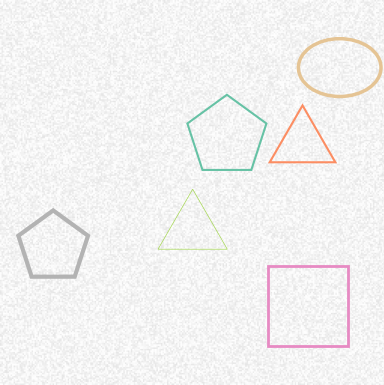[{"shape": "pentagon", "thickness": 1.5, "radius": 0.54, "center": [0.589, 0.646]}, {"shape": "triangle", "thickness": 1.5, "radius": 0.49, "center": [0.786, 0.628]}, {"shape": "square", "thickness": 2, "radius": 0.52, "center": [0.799, 0.204]}, {"shape": "triangle", "thickness": 0.5, "radius": 0.52, "center": [0.5, 0.405]}, {"shape": "oval", "thickness": 2.5, "radius": 0.54, "center": [0.882, 0.824]}, {"shape": "pentagon", "thickness": 3, "radius": 0.48, "center": [0.138, 0.358]}]